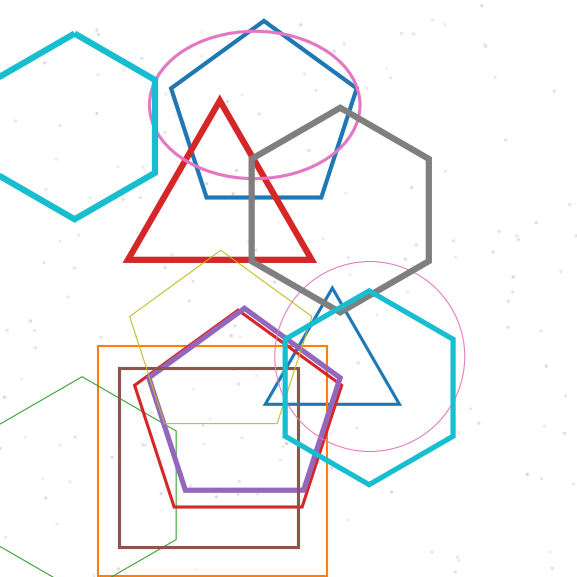[{"shape": "pentagon", "thickness": 2, "radius": 0.85, "center": [0.457, 0.794]}, {"shape": "triangle", "thickness": 1.5, "radius": 0.67, "center": [0.575, 0.366]}, {"shape": "square", "thickness": 1, "radius": 0.99, "center": [0.368, 0.201]}, {"shape": "hexagon", "thickness": 0.5, "radius": 0.94, "center": [0.142, 0.159]}, {"shape": "triangle", "thickness": 3, "radius": 0.92, "center": [0.381, 0.641]}, {"shape": "pentagon", "thickness": 1.5, "radius": 0.94, "center": [0.412, 0.274]}, {"shape": "pentagon", "thickness": 2.5, "radius": 0.87, "center": [0.423, 0.291]}, {"shape": "square", "thickness": 1.5, "radius": 0.77, "center": [0.361, 0.207]}, {"shape": "circle", "thickness": 0.5, "radius": 0.82, "center": [0.64, 0.382]}, {"shape": "oval", "thickness": 1.5, "radius": 0.91, "center": [0.441, 0.817]}, {"shape": "hexagon", "thickness": 3, "radius": 0.89, "center": [0.589, 0.635]}, {"shape": "pentagon", "thickness": 0.5, "radius": 0.83, "center": [0.382, 0.4]}, {"shape": "hexagon", "thickness": 2.5, "radius": 0.84, "center": [0.639, 0.328]}, {"shape": "hexagon", "thickness": 3, "radius": 0.8, "center": [0.129, 0.78]}]